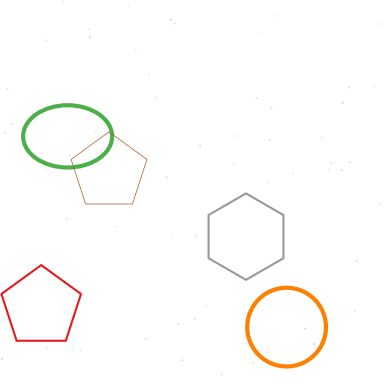[{"shape": "pentagon", "thickness": 1.5, "radius": 0.54, "center": [0.107, 0.203]}, {"shape": "oval", "thickness": 3, "radius": 0.58, "center": [0.176, 0.646]}, {"shape": "circle", "thickness": 3, "radius": 0.51, "center": [0.744, 0.15]}, {"shape": "pentagon", "thickness": 0.5, "radius": 0.52, "center": [0.283, 0.554]}, {"shape": "hexagon", "thickness": 1.5, "radius": 0.56, "center": [0.639, 0.385]}]